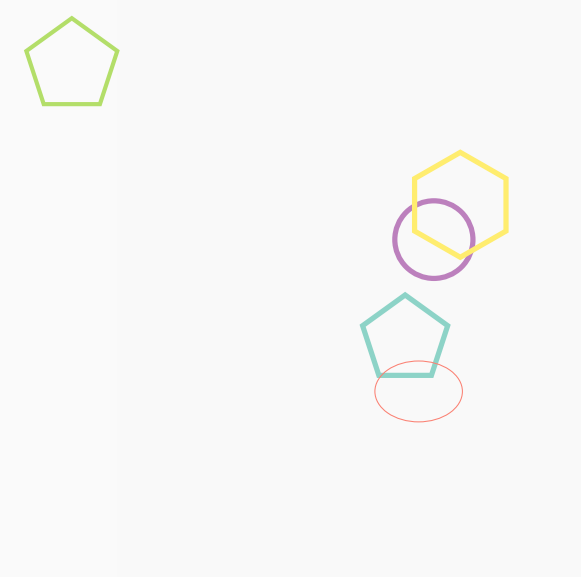[{"shape": "pentagon", "thickness": 2.5, "radius": 0.38, "center": [0.697, 0.411]}, {"shape": "oval", "thickness": 0.5, "radius": 0.38, "center": [0.72, 0.321]}, {"shape": "pentagon", "thickness": 2, "radius": 0.41, "center": [0.124, 0.885]}, {"shape": "circle", "thickness": 2.5, "radius": 0.34, "center": [0.746, 0.584]}, {"shape": "hexagon", "thickness": 2.5, "radius": 0.45, "center": [0.792, 0.644]}]